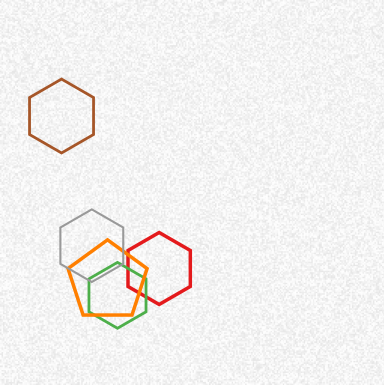[{"shape": "hexagon", "thickness": 2.5, "radius": 0.47, "center": [0.413, 0.303]}, {"shape": "hexagon", "thickness": 2, "radius": 0.43, "center": [0.305, 0.233]}, {"shape": "pentagon", "thickness": 2.5, "radius": 0.54, "center": [0.279, 0.269]}, {"shape": "hexagon", "thickness": 2, "radius": 0.48, "center": [0.16, 0.699]}, {"shape": "hexagon", "thickness": 1.5, "radius": 0.47, "center": [0.238, 0.362]}]